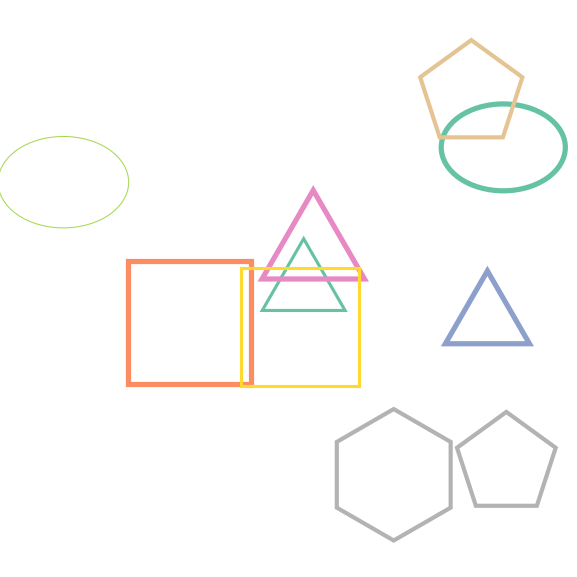[{"shape": "triangle", "thickness": 1.5, "radius": 0.41, "center": [0.526, 0.503]}, {"shape": "oval", "thickness": 2.5, "radius": 0.54, "center": [0.871, 0.744]}, {"shape": "square", "thickness": 2.5, "radius": 0.53, "center": [0.328, 0.441]}, {"shape": "triangle", "thickness": 2.5, "radius": 0.42, "center": [0.844, 0.446]}, {"shape": "triangle", "thickness": 2.5, "radius": 0.51, "center": [0.542, 0.567]}, {"shape": "oval", "thickness": 0.5, "radius": 0.57, "center": [0.11, 0.684]}, {"shape": "square", "thickness": 1.5, "radius": 0.51, "center": [0.519, 0.432]}, {"shape": "pentagon", "thickness": 2, "radius": 0.47, "center": [0.816, 0.837]}, {"shape": "hexagon", "thickness": 2, "radius": 0.57, "center": [0.682, 0.177]}, {"shape": "pentagon", "thickness": 2, "radius": 0.45, "center": [0.877, 0.196]}]